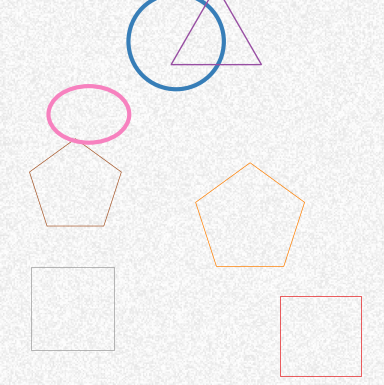[{"shape": "square", "thickness": 0.5, "radius": 0.52, "center": [0.832, 0.127]}, {"shape": "circle", "thickness": 3, "radius": 0.62, "center": [0.458, 0.892]}, {"shape": "triangle", "thickness": 1, "radius": 0.68, "center": [0.562, 0.9]}, {"shape": "pentagon", "thickness": 0.5, "radius": 0.74, "center": [0.65, 0.428]}, {"shape": "pentagon", "thickness": 0.5, "radius": 0.63, "center": [0.196, 0.514]}, {"shape": "oval", "thickness": 3, "radius": 0.52, "center": [0.231, 0.703]}, {"shape": "square", "thickness": 0.5, "radius": 0.54, "center": [0.189, 0.198]}]